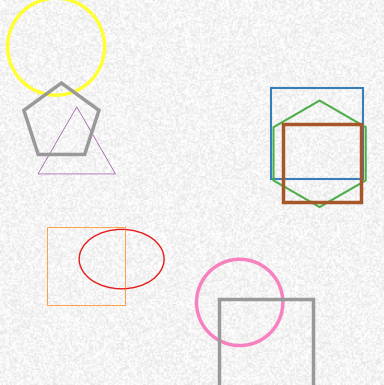[{"shape": "oval", "thickness": 1, "radius": 0.55, "center": [0.316, 0.327]}, {"shape": "square", "thickness": 1.5, "radius": 0.59, "center": [0.823, 0.653]}, {"shape": "hexagon", "thickness": 1.5, "radius": 0.69, "center": [0.83, 0.6]}, {"shape": "triangle", "thickness": 0.5, "radius": 0.58, "center": [0.199, 0.606]}, {"shape": "square", "thickness": 0.5, "radius": 0.5, "center": [0.224, 0.308]}, {"shape": "circle", "thickness": 2.5, "radius": 0.63, "center": [0.146, 0.879]}, {"shape": "square", "thickness": 2.5, "radius": 0.51, "center": [0.836, 0.576]}, {"shape": "circle", "thickness": 2.5, "radius": 0.56, "center": [0.623, 0.215]}, {"shape": "square", "thickness": 2.5, "radius": 0.61, "center": [0.692, 0.1]}, {"shape": "pentagon", "thickness": 2.5, "radius": 0.51, "center": [0.16, 0.682]}]